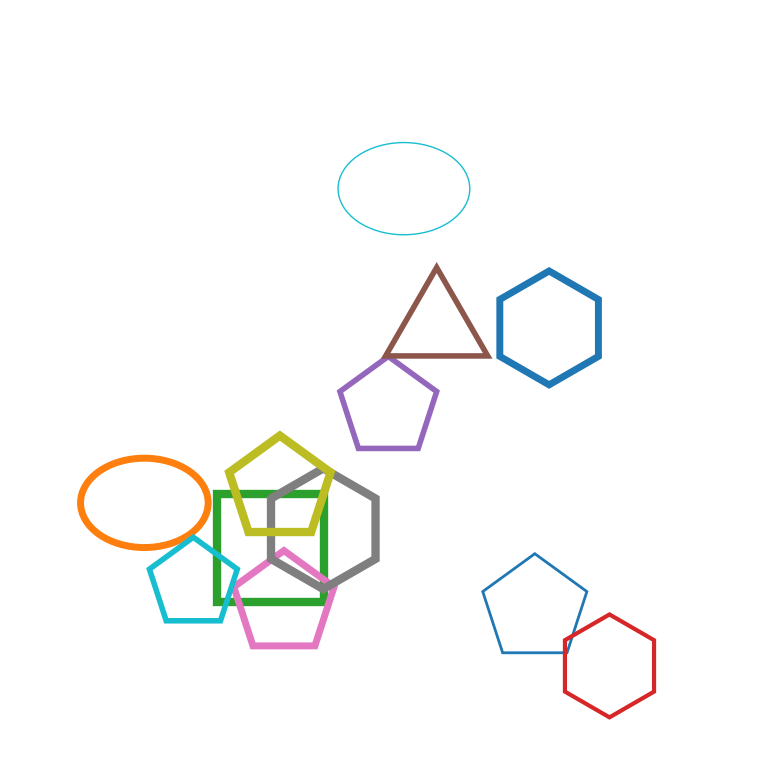[{"shape": "hexagon", "thickness": 2.5, "radius": 0.37, "center": [0.713, 0.574]}, {"shape": "pentagon", "thickness": 1, "radius": 0.36, "center": [0.695, 0.21]}, {"shape": "oval", "thickness": 2.5, "radius": 0.41, "center": [0.187, 0.347]}, {"shape": "square", "thickness": 3, "radius": 0.35, "center": [0.351, 0.288]}, {"shape": "hexagon", "thickness": 1.5, "radius": 0.33, "center": [0.792, 0.135]}, {"shape": "pentagon", "thickness": 2, "radius": 0.33, "center": [0.504, 0.471]}, {"shape": "triangle", "thickness": 2, "radius": 0.38, "center": [0.567, 0.576]}, {"shape": "pentagon", "thickness": 2.5, "radius": 0.34, "center": [0.369, 0.217]}, {"shape": "hexagon", "thickness": 3, "radius": 0.39, "center": [0.42, 0.313]}, {"shape": "pentagon", "thickness": 3, "radius": 0.35, "center": [0.363, 0.365]}, {"shape": "oval", "thickness": 0.5, "radius": 0.43, "center": [0.525, 0.755]}, {"shape": "pentagon", "thickness": 2, "radius": 0.3, "center": [0.251, 0.242]}]